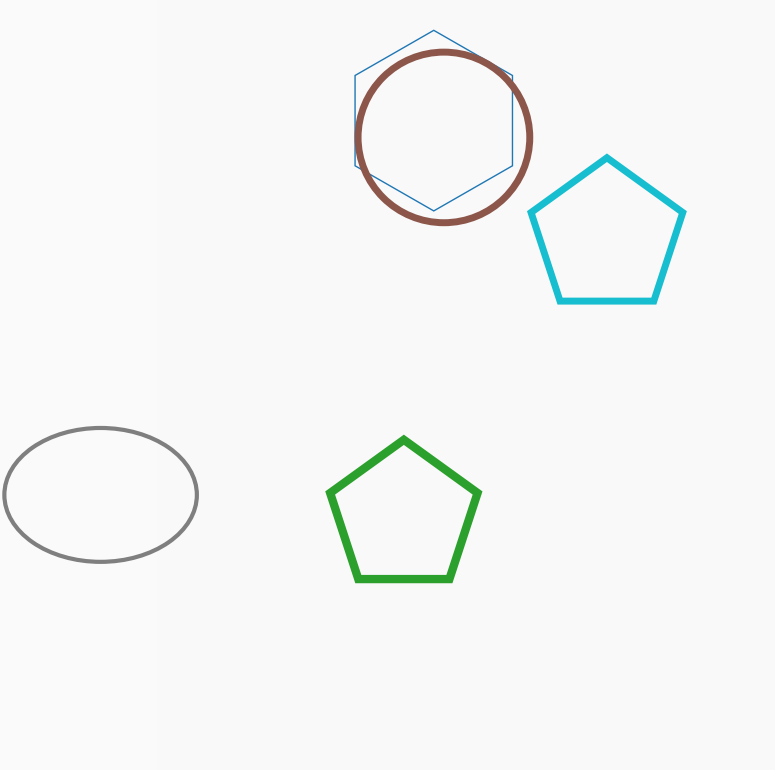[{"shape": "hexagon", "thickness": 0.5, "radius": 0.59, "center": [0.56, 0.843]}, {"shape": "pentagon", "thickness": 3, "radius": 0.5, "center": [0.521, 0.329]}, {"shape": "circle", "thickness": 2.5, "radius": 0.55, "center": [0.573, 0.822]}, {"shape": "oval", "thickness": 1.5, "radius": 0.62, "center": [0.13, 0.357]}, {"shape": "pentagon", "thickness": 2.5, "radius": 0.51, "center": [0.783, 0.692]}]